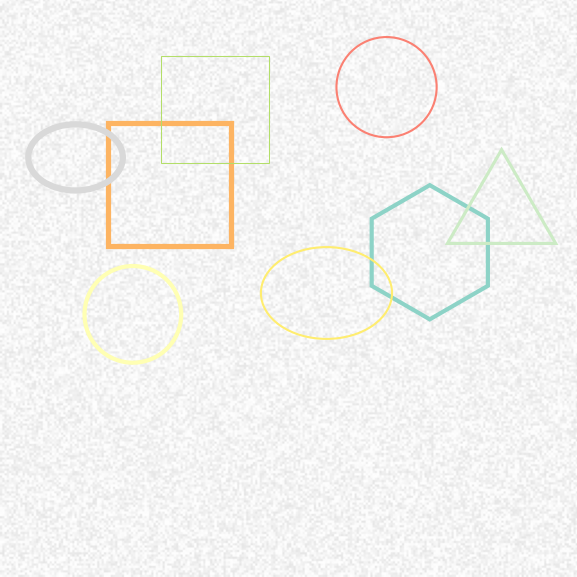[{"shape": "hexagon", "thickness": 2, "radius": 0.58, "center": [0.744, 0.562]}, {"shape": "circle", "thickness": 2, "radius": 0.42, "center": [0.23, 0.455]}, {"shape": "circle", "thickness": 1, "radius": 0.43, "center": [0.669, 0.848]}, {"shape": "square", "thickness": 2.5, "radius": 0.53, "center": [0.293, 0.68]}, {"shape": "square", "thickness": 0.5, "radius": 0.46, "center": [0.372, 0.81]}, {"shape": "oval", "thickness": 3, "radius": 0.41, "center": [0.131, 0.727]}, {"shape": "triangle", "thickness": 1.5, "radius": 0.54, "center": [0.869, 0.632]}, {"shape": "oval", "thickness": 1, "radius": 0.57, "center": [0.565, 0.492]}]